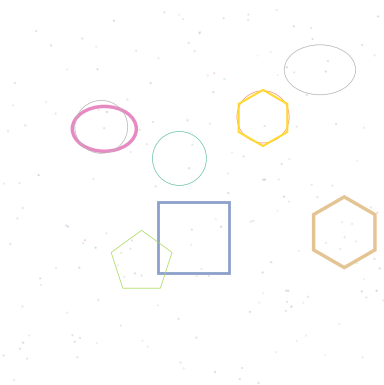[{"shape": "circle", "thickness": 0.5, "radius": 0.35, "center": [0.466, 0.588]}, {"shape": "circle", "thickness": 0.5, "radius": 0.34, "center": [0.683, 0.697]}, {"shape": "square", "thickness": 2, "radius": 0.46, "center": [0.502, 0.383]}, {"shape": "oval", "thickness": 2.5, "radius": 0.42, "center": [0.271, 0.665]}, {"shape": "pentagon", "thickness": 0.5, "radius": 0.42, "center": [0.368, 0.319]}, {"shape": "hexagon", "thickness": 1.5, "radius": 0.36, "center": [0.683, 0.694]}, {"shape": "hexagon", "thickness": 2.5, "radius": 0.46, "center": [0.894, 0.397]}, {"shape": "oval", "thickness": 0.5, "radius": 0.46, "center": [0.831, 0.819]}, {"shape": "circle", "thickness": 0.5, "radius": 0.34, "center": [0.263, 0.671]}]